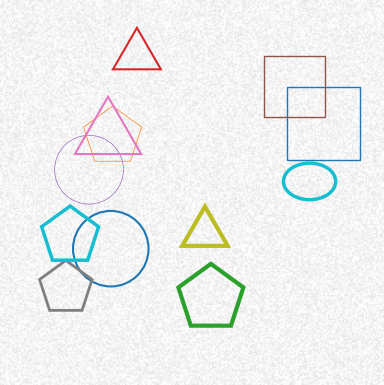[{"shape": "circle", "thickness": 1.5, "radius": 0.49, "center": [0.288, 0.354]}, {"shape": "square", "thickness": 1, "radius": 0.47, "center": [0.84, 0.679]}, {"shape": "pentagon", "thickness": 0.5, "radius": 0.4, "center": [0.292, 0.645]}, {"shape": "pentagon", "thickness": 3, "radius": 0.44, "center": [0.548, 0.226]}, {"shape": "triangle", "thickness": 1.5, "radius": 0.36, "center": [0.356, 0.856]}, {"shape": "circle", "thickness": 0.5, "radius": 0.45, "center": [0.231, 0.559]}, {"shape": "square", "thickness": 1, "radius": 0.4, "center": [0.764, 0.775]}, {"shape": "triangle", "thickness": 1.5, "radius": 0.5, "center": [0.281, 0.65]}, {"shape": "pentagon", "thickness": 2, "radius": 0.36, "center": [0.171, 0.252]}, {"shape": "triangle", "thickness": 3, "radius": 0.34, "center": [0.532, 0.395]}, {"shape": "pentagon", "thickness": 2.5, "radius": 0.39, "center": [0.182, 0.387]}, {"shape": "oval", "thickness": 2.5, "radius": 0.34, "center": [0.804, 0.529]}]